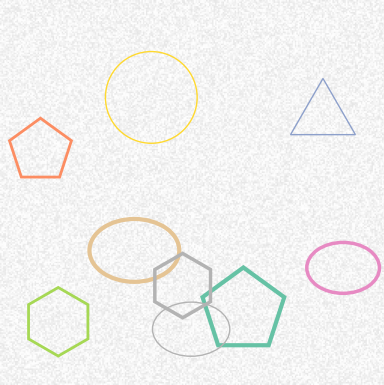[{"shape": "pentagon", "thickness": 3, "radius": 0.56, "center": [0.632, 0.194]}, {"shape": "pentagon", "thickness": 2, "radius": 0.42, "center": [0.105, 0.608]}, {"shape": "triangle", "thickness": 1, "radius": 0.49, "center": [0.839, 0.699]}, {"shape": "oval", "thickness": 2.5, "radius": 0.47, "center": [0.891, 0.304]}, {"shape": "hexagon", "thickness": 2, "radius": 0.45, "center": [0.151, 0.164]}, {"shape": "circle", "thickness": 1, "radius": 0.6, "center": [0.393, 0.747]}, {"shape": "oval", "thickness": 3, "radius": 0.58, "center": [0.349, 0.35]}, {"shape": "oval", "thickness": 1, "radius": 0.5, "center": [0.496, 0.145]}, {"shape": "hexagon", "thickness": 2.5, "radius": 0.42, "center": [0.474, 0.258]}]